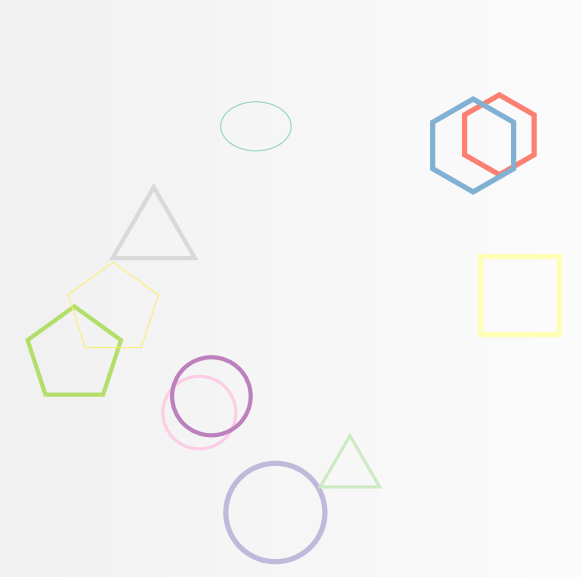[{"shape": "oval", "thickness": 0.5, "radius": 0.3, "center": [0.44, 0.78]}, {"shape": "square", "thickness": 2.5, "radius": 0.34, "center": [0.893, 0.488]}, {"shape": "circle", "thickness": 2.5, "radius": 0.43, "center": [0.474, 0.112]}, {"shape": "hexagon", "thickness": 2.5, "radius": 0.35, "center": [0.859, 0.766]}, {"shape": "hexagon", "thickness": 2.5, "radius": 0.4, "center": [0.814, 0.747]}, {"shape": "pentagon", "thickness": 2, "radius": 0.42, "center": [0.128, 0.384]}, {"shape": "circle", "thickness": 1.5, "radius": 0.31, "center": [0.343, 0.285]}, {"shape": "triangle", "thickness": 2, "radius": 0.41, "center": [0.265, 0.593]}, {"shape": "circle", "thickness": 2, "radius": 0.34, "center": [0.364, 0.313]}, {"shape": "triangle", "thickness": 1.5, "radius": 0.3, "center": [0.602, 0.186]}, {"shape": "pentagon", "thickness": 0.5, "radius": 0.41, "center": [0.195, 0.463]}]